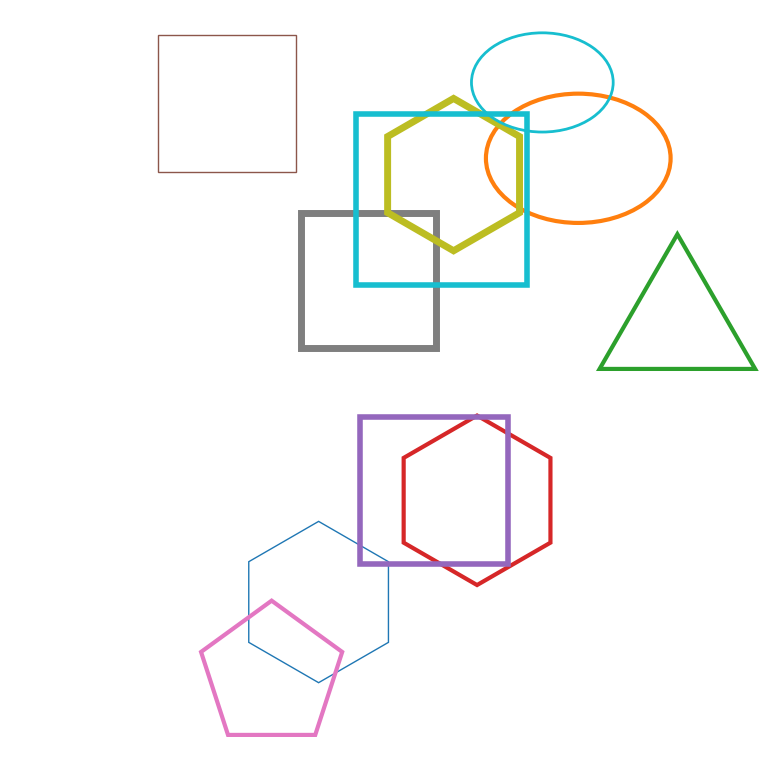[{"shape": "hexagon", "thickness": 0.5, "radius": 0.52, "center": [0.414, 0.218]}, {"shape": "oval", "thickness": 1.5, "radius": 0.6, "center": [0.751, 0.794]}, {"shape": "triangle", "thickness": 1.5, "radius": 0.58, "center": [0.88, 0.579]}, {"shape": "hexagon", "thickness": 1.5, "radius": 0.55, "center": [0.62, 0.35]}, {"shape": "square", "thickness": 2, "radius": 0.48, "center": [0.563, 0.363]}, {"shape": "square", "thickness": 0.5, "radius": 0.45, "center": [0.295, 0.865]}, {"shape": "pentagon", "thickness": 1.5, "radius": 0.48, "center": [0.353, 0.124]}, {"shape": "square", "thickness": 2.5, "radius": 0.44, "center": [0.479, 0.635]}, {"shape": "hexagon", "thickness": 2.5, "radius": 0.49, "center": [0.589, 0.773]}, {"shape": "oval", "thickness": 1, "radius": 0.46, "center": [0.704, 0.893]}, {"shape": "square", "thickness": 2, "radius": 0.55, "center": [0.573, 0.741]}]